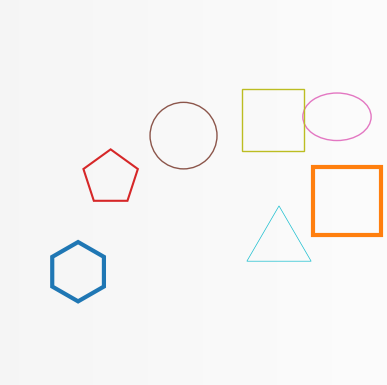[{"shape": "hexagon", "thickness": 3, "radius": 0.39, "center": [0.201, 0.294]}, {"shape": "square", "thickness": 3, "radius": 0.44, "center": [0.896, 0.478]}, {"shape": "pentagon", "thickness": 1.5, "radius": 0.37, "center": [0.286, 0.538]}, {"shape": "circle", "thickness": 1, "radius": 0.43, "center": [0.474, 0.648]}, {"shape": "oval", "thickness": 1, "radius": 0.44, "center": [0.87, 0.697]}, {"shape": "square", "thickness": 1, "radius": 0.4, "center": [0.704, 0.689]}, {"shape": "triangle", "thickness": 0.5, "radius": 0.48, "center": [0.72, 0.369]}]